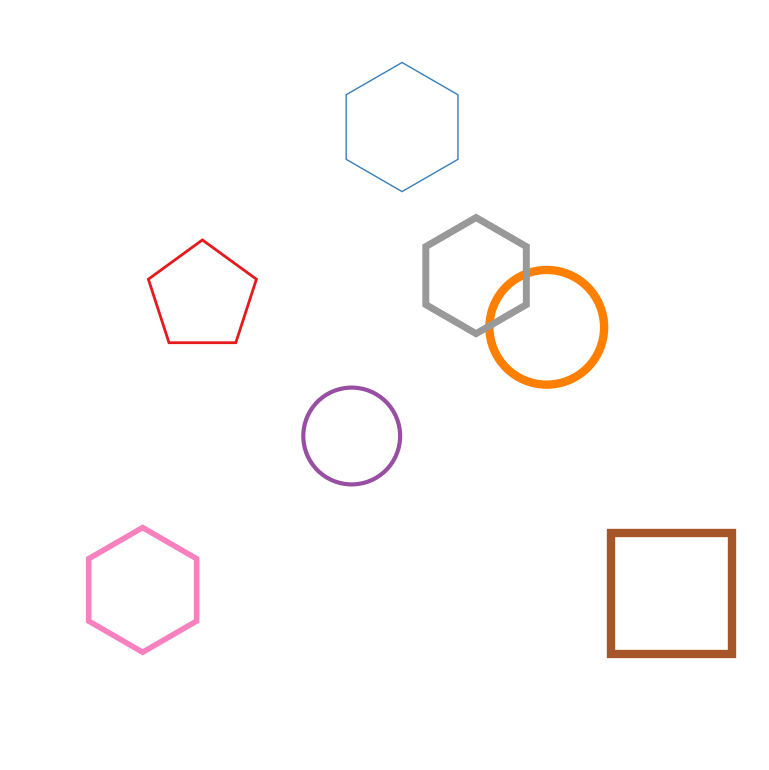[{"shape": "pentagon", "thickness": 1, "radius": 0.37, "center": [0.263, 0.615]}, {"shape": "hexagon", "thickness": 0.5, "radius": 0.42, "center": [0.522, 0.835]}, {"shape": "circle", "thickness": 1.5, "radius": 0.31, "center": [0.457, 0.434]}, {"shape": "circle", "thickness": 3, "radius": 0.37, "center": [0.71, 0.575]}, {"shape": "square", "thickness": 3, "radius": 0.39, "center": [0.872, 0.229]}, {"shape": "hexagon", "thickness": 2, "radius": 0.4, "center": [0.185, 0.234]}, {"shape": "hexagon", "thickness": 2.5, "radius": 0.38, "center": [0.618, 0.642]}]